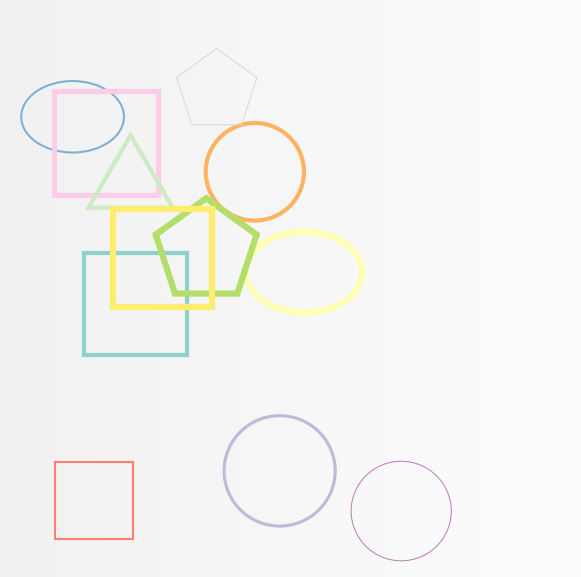[{"shape": "square", "thickness": 2, "radius": 0.44, "center": [0.233, 0.473]}, {"shape": "oval", "thickness": 3, "radius": 0.5, "center": [0.523, 0.528]}, {"shape": "circle", "thickness": 1.5, "radius": 0.48, "center": [0.481, 0.184]}, {"shape": "square", "thickness": 1, "radius": 0.34, "center": [0.162, 0.133]}, {"shape": "oval", "thickness": 1, "radius": 0.44, "center": [0.125, 0.797]}, {"shape": "circle", "thickness": 2, "radius": 0.42, "center": [0.438, 0.702]}, {"shape": "pentagon", "thickness": 3, "radius": 0.46, "center": [0.355, 0.565]}, {"shape": "square", "thickness": 2.5, "radius": 0.45, "center": [0.182, 0.752]}, {"shape": "pentagon", "thickness": 0.5, "radius": 0.36, "center": [0.373, 0.842]}, {"shape": "circle", "thickness": 0.5, "radius": 0.43, "center": [0.69, 0.114]}, {"shape": "triangle", "thickness": 2, "radius": 0.42, "center": [0.225, 0.681]}, {"shape": "square", "thickness": 3, "radius": 0.42, "center": [0.28, 0.553]}]